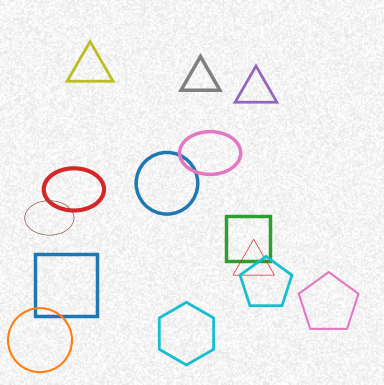[{"shape": "circle", "thickness": 2.5, "radius": 0.4, "center": [0.434, 0.524]}, {"shape": "square", "thickness": 2.5, "radius": 0.4, "center": [0.17, 0.26]}, {"shape": "circle", "thickness": 1.5, "radius": 0.42, "center": [0.104, 0.116]}, {"shape": "square", "thickness": 2.5, "radius": 0.29, "center": [0.645, 0.38]}, {"shape": "oval", "thickness": 3, "radius": 0.39, "center": [0.192, 0.508]}, {"shape": "triangle", "thickness": 0.5, "radius": 0.31, "center": [0.659, 0.316]}, {"shape": "triangle", "thickness": 2, "radius": 0.31, "center": [0.665, 0.766]}, {"shape": "oval", "thickness": 0.5, "radius": 0.32, "center": [0.128, 0.434]}, {"shape": "oval", "thickness": 2.5, "radius": 0.4, "center": [0.546, 0.603]}, {"shape": "pentagon", "thickness": 1.5, "radius": 0.41, "center": [0.854, 0.212]}, {"shape": "triangle", "thickness": 2.5, "radius": 0.29, "center": [0.521, 0.795]}, {"shape": "triangle", "thickness": 2, "radius": 0.34, "center": [0.234, 0.823]}, {"shape": "hexagon", "thickness": 2, "radius": 0.41, "center": [0.484, 0.133]}, {"shape": "pentagon", "thickness": 2, "radius": 0.35, "center": [0.691, 0.263]}]